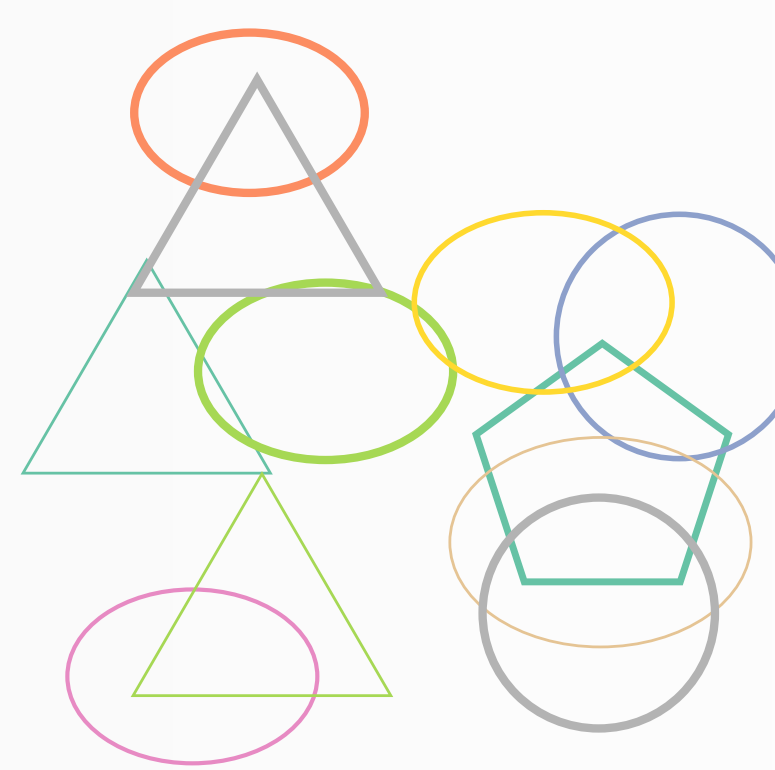[{"shape": "pentagon", "thickness": 2.5, "radius": 0.86, "center": [0.777, 0.383]}, {"shape": "triangle", "thickness": 1, "radius": 0.92, "center": [0.189, 0.478]}, {"shape": "oval", "thickness": 3, "radius": 0.74, "center": [0.322, 0.854]}, {"shape": "circle", "thickness": 2, "radius": 0.79, "center": [0.877, 0.563]}, {"shape": "oval", "thickness": 1.5, "radius": 0.81, "center": [0.248, 0.122]}, {"shape": "oval", "thickness": 3, "radius": 0.82, "center": [0.42, 0.518]}, {"shape": "triangle", "thickness": 1, "radius": 0.96, "center": [0.338, 0.193]}, {"shape": "oval", "thickness": 2, "radius": 0.83, "center": [0.701, 0.607]}, {"shape": "oval", "thickness": 1, "radius": 0.97, "center": [0.775, 0.296]}, {"shape": "circle", "thickness": 3, "radius": 0.75, "center": [0.773, 0.204]}, {"shape": "triangle", "thickness": 3, "radius": 0.92, "center": [0.332, 0.712]}]